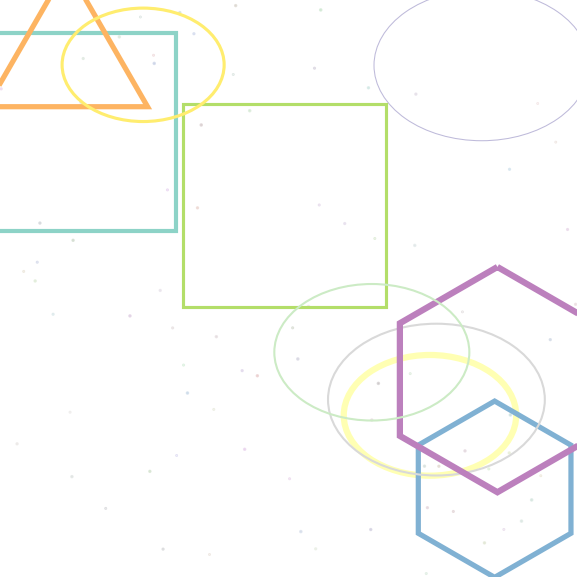[{"shape": "square", "thickness": 2, "radius": 0.86, "center": [0.135, 0.771]}, {"shape": "oval", "thickness": 3, "radius": 0.75, "center": [0.745, 0.28]}, {"shape": "oval", "thickness": 0.5, "radius": 0.93, "center": [0.834, 0.886]}, {"shape": "hexagon", "thickness": 2.5, "radius": 0.76, "center": [0.857, 0.152]}, {"shape": "triangle", "thickness": 2.5, "radius": 0.8, "center": [0.116, 0.895]}, {"shape": "square", "thickness": 1.5, "radius": 0.88, "center": [0.493, 0.643]}, {"shape": "oval", "thickness": 1, "radius": 0.94, "center": [0.756, 0.307]}, {"shape": "hexagon", "thickness": 3, "radius": 0.98, "center": [0.861, 0.342]}, {"shape": "oval", "thickness": 1, "radius": 0.84, "center": [0.644, 0.389]}, {"shape": "oval", "thickness": 1.5, "radius": 0.7, "center": [0.248, 0.887]}]